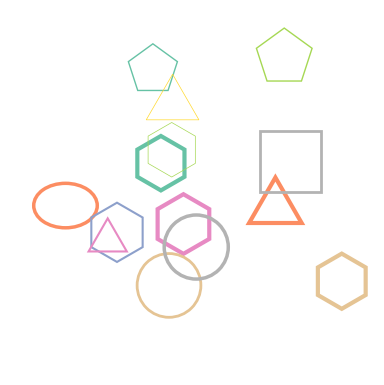[{"shape": "hexagon", "thickness": 3, "radius": 0.35, "center": [0.418, 0.576]}, {"shape": "pentagon", "thickness": 1, "radius": 0.33, "center": [0.397, 0.819]}, {"shape": "triangle", "thickness": 3, "radius": 0.39, "center": [0.715, 0.46]}, {"shape": "oval", "thickness": 2.5, "radius": 0.41, "center": [0.17, 0.466]}, {"shape": "hexagon", "thickness": 1.5, "radius": 0.38, "center": [0.304, 0.397]}, {"shape": "triangle", "thickness": 1.5, "radius": 0.29, "center": [0.28, 0.376]}, {"shape": "hexagon", "thickness": 3, "radius": 0.39, "center": [0.476, 0.418]}, {"shape": "hexagon", "thickness": 0.5, "radius": 0.35, "center": [0.446, 0.611]}, {"shape": "pentagon", "thickness": 1, "radius": 0.38, "center": [0.738, 0.851]}, {"shape": "triangle", "thickness": 0.5, "radius": 0.4, "center": [0.448, 0.728]}, {"shape": "hexagon", "thickness": 3, "radius": 0.36, "center": [0.888, 0.27]}, {"shape": "circle", "thickness": 2, "radius": 0.41, "center": [0.439, 0.259]}, {"shape": "circle", "thickness": 2.5, "radius": 0.42, "center": [0.51, 0.358]}, {"shape": "square", "thickness": 2, "radius": 0.4, "center": [0.754, 0.581]}]